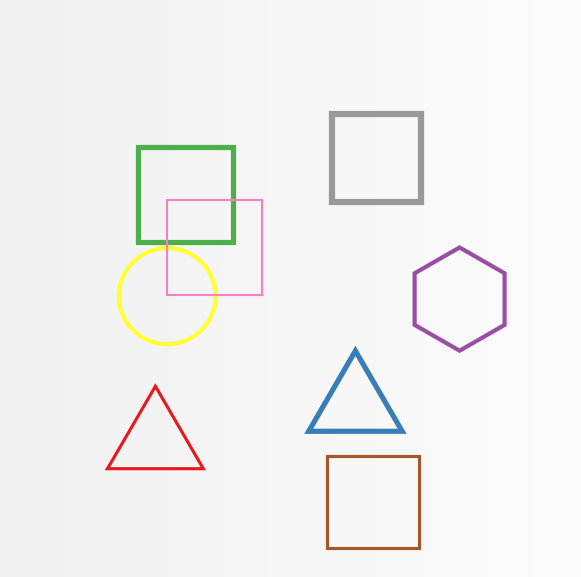[{"shape": "triangle", "thickness": 1.5, "radius": 0.48, "center": [0.267, 0.235]}, {"shape": "triangle", "thickness": 2.5, "radius": 0.46, "center": [0.611, 0.299]}, {"shape": "square", "thickness": 2.5, "radius": 0.41, "center": [0.319, 0.663]}, {"shape": "hexagon", "thickness": 2, "radius": 0.45, "center": [0.791, 0.481]}, {"shape": "circle", "thickness": 2, "radius": 0.42, "center": [0.288, 0.486]}, {"shape": "square", "thickness": 1.5, "radius": 0.4, "center": [0.642, 0.13]}, {"shape": "square", "thickness": 1, "radius": 0.41, "center": [0.369, 0.57]}, {"shape": "square", "thickness": 3, "radius": 0.38, "center": [0.648, 0.726]}]